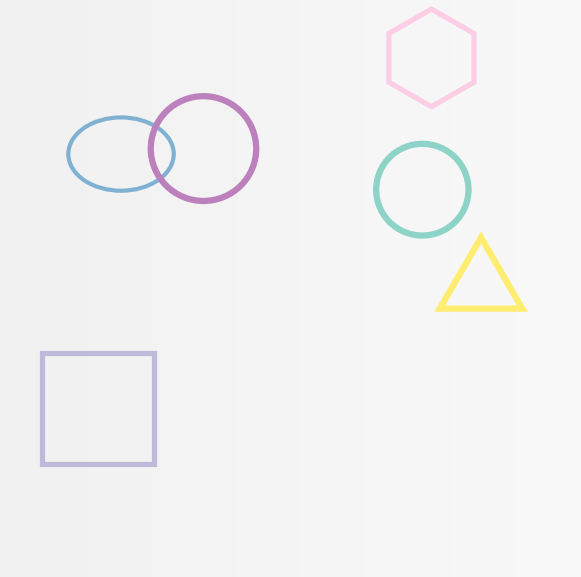[{"shape": "circle", "thickness": 3, "radius": 0.4, "center": [0.727, 0.671]}, {"shape": "square", "thickness": 2.5, "radius": 0.48, "center": [0.168, 0.292]}, {"shape": "oval", "thickness": 2, "radius": 0.45, "center": [0.208, 0.732]}, {"shape": "hexagon", "thickness": 2.5, "radius": 0.42, "center": [0.742, 0.899]}, {"shape": "circle", "thickness": 3, "radius": 0.45, "center": [0.35, 0.742]}, {"shape": "triangle", "thickness": 3, "radius": 0.41, "center": [0.828, 0.506]}]